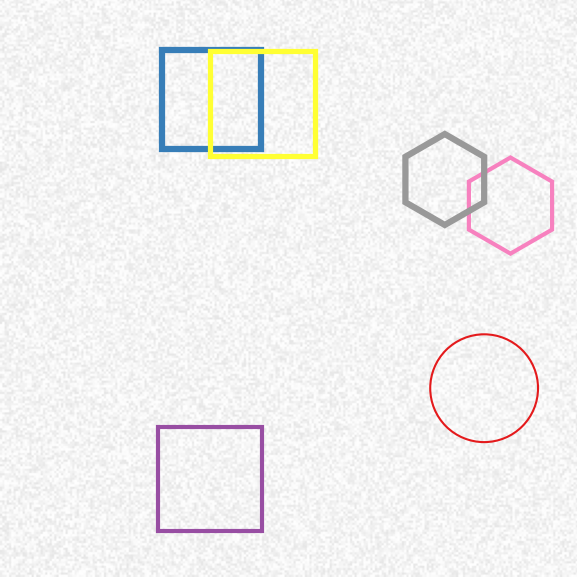[{"shape": "circle", "thickness": 1, "radius": 0.47, "center": [0.838, 0.327]}, {"shape": "square", "thickness": 3, "radius": 0.43, "center": [0.365, 0.827]}, {"shape": "square", "thickness": 2, "radius": 0.45, "center": [0.363, 0.17]}, {"shape": "square", "thickness": 2.5, "radius": 0.45, "center": [0.455, 0.82]}, {"shape": "hexagon", "thickness": 2, "radius": 0.42, "center": [0.884, 0.643]}, {"shape": "hexagon", "thickness": 3, "radius": 0.39, "center": [0.77, 0.688]}]